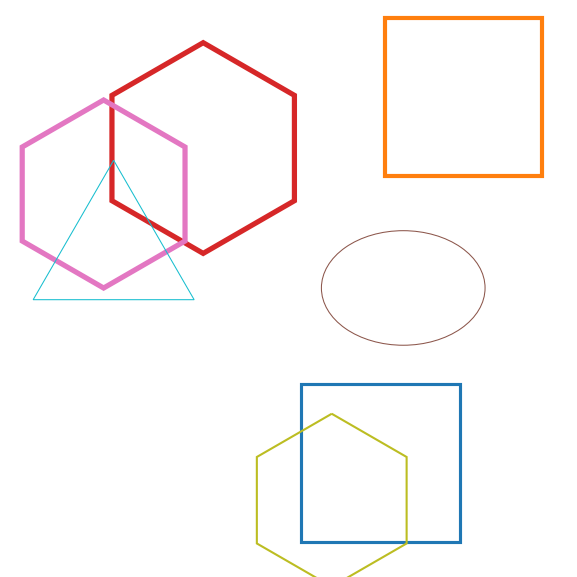[{"shape": "square", "thickness": 1.5, "radius": 0.69, "center": [0.659, 0.197]}, {"shape": "square", "thickness": 2, "radius": 0.68, "center": [0.802, 0.831]}, {"shape": "hexagon", "thickness": 2.5, "radius": 0.91, "center": [0.352, 0.743]}, {"shape": "oval", "thickness": 0.5, "radius": 0.71, "center": [0.698, 0.5]}, {"shape": "hexagon", "thickness": 2.5, "radius": 0.81, "center": [0.179, 0.663]}, {"shape": "hexagon", "thickness": 1, "radius": 0.75, "center": [0.574, 0.133]}, {"shape": "triangle", "thickness": 0.5, "radius": 0.8, "center": [0.197, 0.561]}]